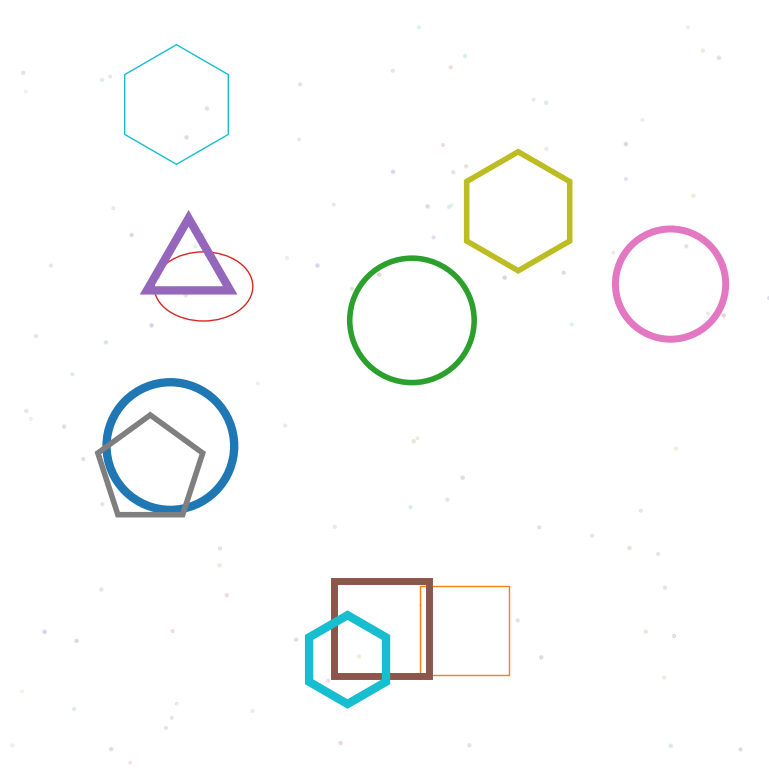[{"shape": "circle", "thickness": 3, "radius": 0.41, "center": [0.221, 0.421]}, {"shape": "square", "thickness": 0.5, "radius": 0.29, "center": [0.603, 0.181]}, {"shape": "circle", "thickness": 2, "radius": 0.4, "center": [0.535, 0.584]}, {"shape": "oval", "thickness": 0.5, "radius": 0.32, "center": [0.264, 0.628]}, {"shape": "triangle", "thickness": 3, "radius": 0.31, "center": [0.245, 0.654]}, {"shape": "square", "thickness": 2.5, "radius": 0.31, "center": [0.496, 0.183]}, {"shape": "circle", "thickness": 2.5, "radius": 0.36, "center": [0.871, 0.631]}, {"shape": "pentagon", "thickness": 2, "radius": 0.36, "center": [0.195, 0.389]}, {"shape": "hexagon", "thickness": 2, "radius": 0.39, "center": [0.673, 0.726]}, {"shape": "hexagon", "thickness": 3, "radius": 0.29, "center": [0.451, 0.143]}, {"shape": "hexagon", "thickness": 0.5, "radius": 0.39, "center": [0.229, 0.864]}]